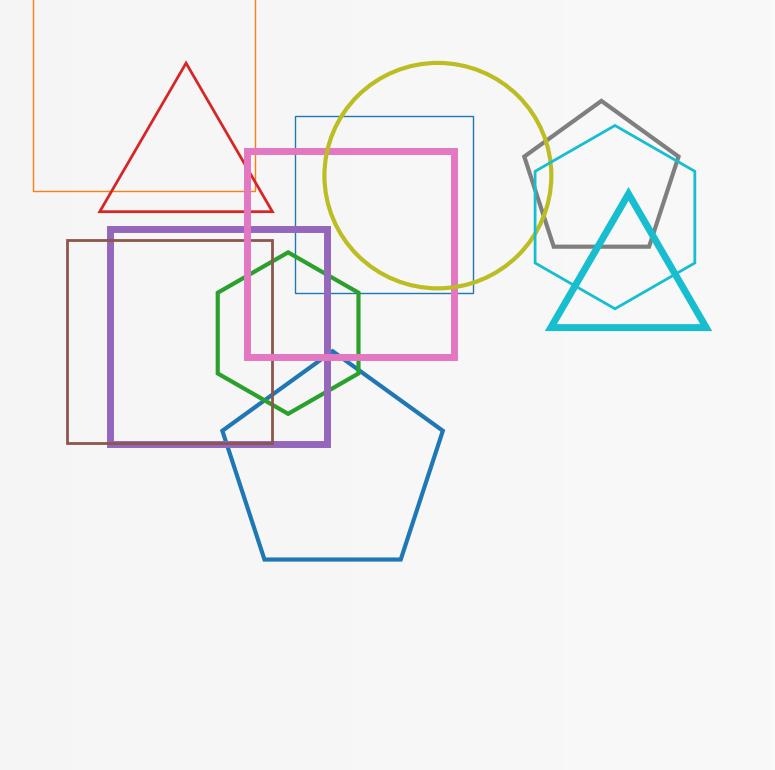[{"shape": "square", "thickness": 0.5, "radius": 0.58, "center": [0.495, 0.734]}, {"shape": "pentagon", "thickness": 1.5, "radius": 0.75, "center": [0.429, 0.394]}, {"shape": "square", "thickness": 0.5, "radius": 0.72, "center": [0.186, 0.895]}, {"shape": "hexagon", "thickness": 1.5, "radius": 0.52, "center": [0.372, 0.567]}, {"shape": "triangle", "thickness": 1, "radius": 0.64, "center": [0.24, 0.789]}, {"shape": "square", "thickness": 2.5, "radius": 0.7, "center": [0.282, 0.563]}, {"shape": "square", "thickness": 1, "radius": 0.66, "center": [0.219, 0.556]}, {"shape": "square", "thickness": 2.5, "radius": 0.67, "center": [0.452, 0.67]}, {"shape": "pentagon", "thickness": 1.5, "radius": 0.52, "center": [0.776, 0.764]}, {"shape": "circle", "thickness": 1.5, "radius": 0.73, "center": [0.565, 0.772]}, {"shape": "triangle", "thickness": 2.5, "radius": 0.58, "center": [0.811, 0.632]}, {"shape": "hexagon", "thickness": 1, "radius": 0.6, "center": [0.794, 0.718]}]